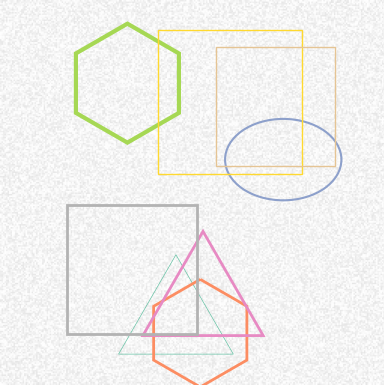[{"shape": "triangle", "thickness": 0.5, "radius": 0.86, "center": [0.457, 0.166]}, {"shape": "hexagon", "thickness": 2, "radius": 0.7, "center": [0.52, 0.135]}, {"shape": "oval", "thickness": 1.5, "radius": 0.76, "center": [0.736, 0.585]}, {"shape": "triangle", "thickness": 2, "radius": 0.9, "center": [0.527, 0.219]}, {"shape": "hexagon", "thickness": 3, "radius": 0.77, "center": [0.331, 0.784]}, {"shape": "square", "thickness": 1, "radius": 0.94, "center": [0.597, 0.734]}, {"shape": "square", "thickness": 1, "radius": 0.77, "center": [0.715, 0.724]}, {"shape": "square", "thickness": 2, "radius": 0.84, "center": [0.343, 0.3]}]